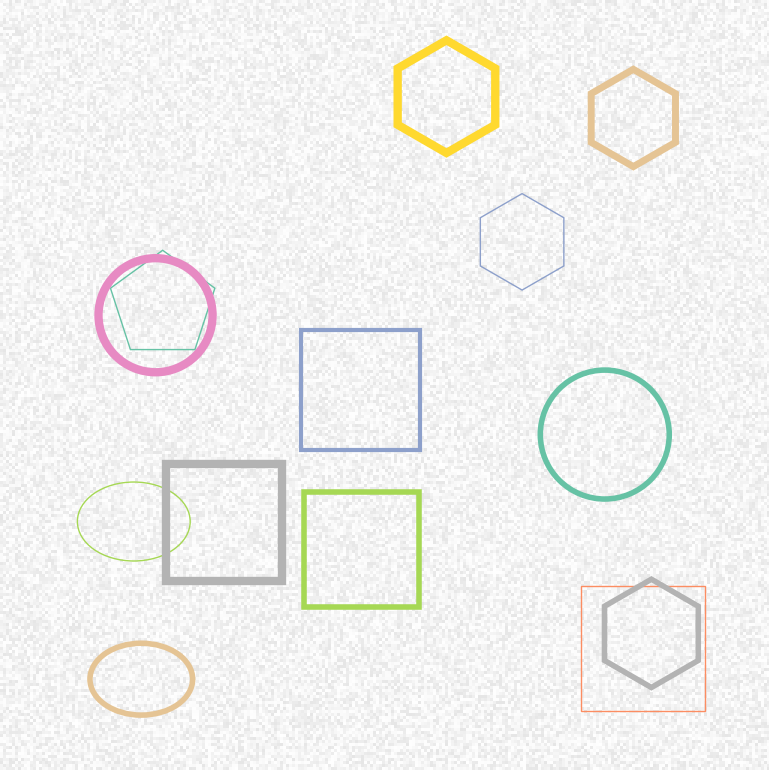[{"shape": "circle", "thickness": 2, "radius": 0.42, "center": [0.785, 0.436]}, {"shape": "pentagon", "thickness": 0.5, "radius": 0.36, "center": [0.211, 0.604]}, {"shape": "square", "thickness": 0.5, "radius": 0.41, "center": [0.835, 0.158]}, {"shape": "hexagon", "thickness": 0.5, "radius": 0.31, "center": [0.678, 0.686]}, {"shape": "square", "thickness": 1.5, "radius": 0.39, "center": [0.468, 0.494]}, {"shape": "circle", "thickness": 3, "radius": 0.37, "center": [0.202, 0.591]}, {"shape": "oval", "thickness": 0.5, "radius": 0.37, "center": [0.174, 0.323]}, {"shape": "square", "thickness": 2, "radius": 0.37, "center": [0.47, 0.287]}, {"shape": "hexagon", "thickness": 3, "radius": 0.37, "center": [0.58, 0.875]}, {"shape": "hexagon", "thickness": 2.5, "radius": 0.32, "center": [0.823, 0.847]}, {"shape": "oval", "thickness": 2, "radius": 0.33, "center": [0.184, 0.118]}, {"shape": "hexagon", "thickness": 2, "radius": 0.35, "center": [0.846, 0.177]}, {"shape": "square", "thickness": 3, "radius": 0.38, "center": [0.291, 0.322]}]